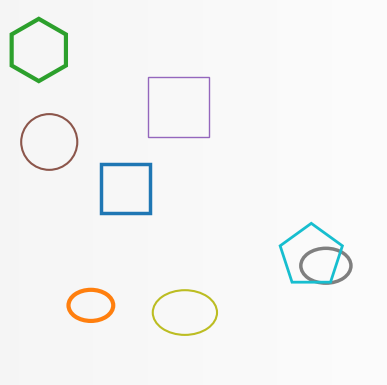[{"shape": "square", "thickness": 2.5, "radius": 0.32, "center": [0.323, 0.512]}, {"shape": "oval", "thickness": 3, "radius": 0.29, "center": [0.235, 0.207]}, {"shape": "hexagon", "thickness": 3, "radius": 0.4, "center": [0.1, 0.87]}, {"shape": "square", "thickness": 1, "radius": 0.39, "center": [0.462, 0.722]}, {"shape": "circle", "thickness": 1.5, "radius": 0.36, "center": [0.127, 0.631]}, {"shape": "oval", "thickness": 2.5, "radius": 0.32, "center": [0.841, 0.31]}, {"shape": "oval", "thickness": 1.5, "radius": 0.41, "center": [0.477, 0.188]}, {"shape": "pentagon", "thickness": 2, "radius": 0.42, "center": [0.803, 0.335]}]